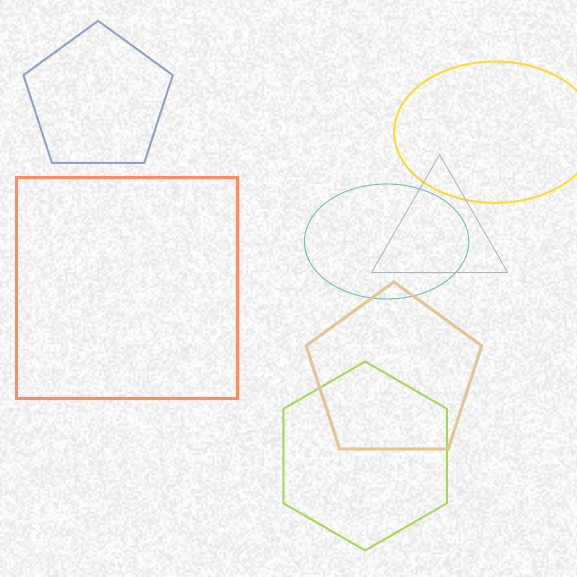[{"shape": "oval", "thickness": 0.5, "radius": 0.71, "center": [0.669, 0.581]}, {"shape": "square", "thickness": 1.5, "radius": 0.96, "center": [0.22, 0.502]}, {"shape": "pentagon", "thickness": 1, "radius": 0.68, "center": [0.17, 0.827]}, {"shape": "hexagon", "thickness": 1, "radius": 0.82, "center": [0.632, 0.209]}, {"shape": "oval", "thickness": 1, "radius": 0.87, "center": [0.857, 0.77]}, {"shape": "pentagon", "thickness": 1.5, "radius": 0.8, "center": [0.682, 0.351]}, {"shape": "triangle", "thickness": 0.5, "radius": 0.68, "center": [0.761, 0.595]}]